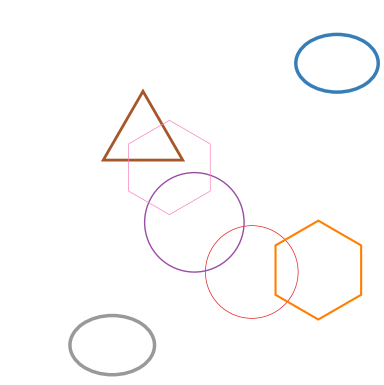[{"shape": "circle", "thickness": 0.5, "radius": 0.6, "center": [0.654, 0.294]}, {"shape": "oval", "thickness": 2.5, "radius": 0.54, "center": [0.875, 0.836]}, {"shape": "circle", "thickness": 1, "radius": 0.65, "center": [0.505, 0.422]}, {"shape": "hexagon", "thickness": 1.5, "radius": 0.64, "center": [0.827, 0.298]}, {"shape": "triangle", "thickness": 2, "radius": 0.6, "center": [0.371, 0.644]}, {"shape": "hexagon", "thickness": 0.5, "radius": 0.61, "center": [0.44, 0.565]}, {"shape": "oval", "thickness": 2.5, "radius": 0.55, "center": [0.292, 0.104]}]